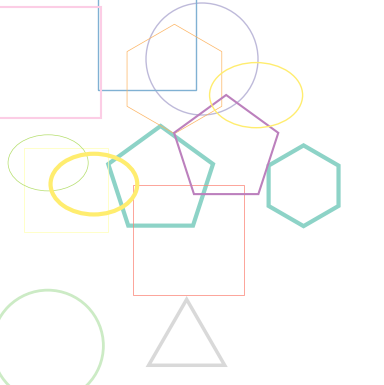[{"shape": "hexagon", "thickness": 3, "radius": 0.52, "center": [0.789, 0.517]}, {"shape": "pentagon", "thickness": 3, "radius": 0.72, "center": [0.417, 0.53]}, {"shape": "square", "thickness": 0.5, "radius": 0.55, "center": [0.172, 0.507]}, {"shape": "circle", "thickness": 1, "radius": 0.73, "center": [0.525, 0.847]}, {"shape": "square", "thickness": 0.5, "radius": 0.72, "center": [0.49, 0.377]}, {"shape": "square", "thickness": 1, "radius": 0.63, "center": [0.381, 0.893]}, {"shape": "hexagon", "thickness": 0.5, "radius": 0.71, "center": [0.453, 0.795]}, {"shape": "oval", "thickness": 0.5, "radius": 0.52, "center": [0.125, 0.577]}, {"shape": "square", "thickness": 1.5, "radius": 0.72, "center": [0.12, 0.838]}, {"shape": "triangle", "thickness": 2.5, "radius": 0.57, "center": [0.485, 0.108]}, {"shape": "pentagon", "thickness": 1.5, "radius": 0.71, "center": [0.587, 0.611]}, {"shape": "circle", "thickness": 2, "radius": 0.72, "center": [0.124, 0.102]}, {"shape": "oval", "thickness": 3, "radius": 0.56, "center": [0.244, 0.522]}, {"shape": "oval", "thickness": 1, "radius": 0.6, "center": [0.665, 0.753]}]